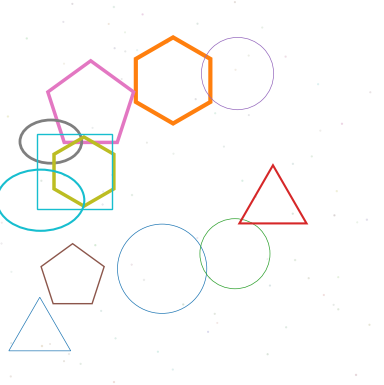[{"shape": "triangle", "thickness": 0.5, "radius": 0.46, "center": [0.103, 0.135]}, {"shape": "circle", "thickness": 0.5, "radius": 0.58, "center": [0.421, 0.302]}, {"shape": "hexagon", "thickness": 3, "radius": 0.56, "center": [0.45, 0.791]}, {"shape": "circle", "thickness": 0.5, "radius": 0.46, "center": [0.61, 0.341]}, {"shape": "triangle", "thickness": 1.5, "radius": 0.5, "center": [0.709, 0.47]}, {"shape": "circle", "thickness": 0.5, "radius": 0.47, "center": [0.617, 0.809]}, {"shape": "pentagon", "thickness": 1, "radius": 0.43, "center": [0.189, 0.281]}, {"shape": "pentagon", "thickness": 2.5, "radius": 0.59, "center": [0.236, 0.725]}, {"shape": "oval", "thickness": 2, "radius": 0.4, "center": [0.132, 0.632]}, {"shape": "hexagon", "thickness": 2.5, "radius": 0.45, "center": [0.218, 0.554]}, {"shape": "square", "thickness": 1, "radius": 0.49, "center": [0.193, 0.554]}, {"shape": "oval", "thickness": 1.5, "radius": 0.57, "center": [0.105, 0.48]}]